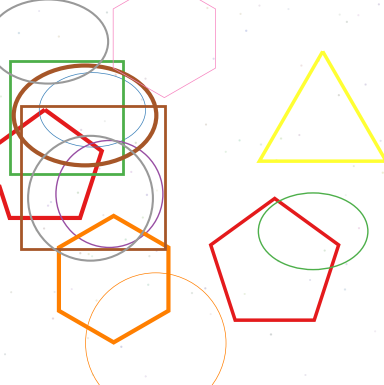[{"shape": "pentagon", "thickness": 2.5, "radius": 0.87, "center": [0.713, 0.31]}, {"shape": "pentagon", "thickness": 3, "radius": 0.78, "center": [0.117, 0.56]}, {"shape": "oval", "thickness": 0.5, "radius": 0.69, "center": [0.24, 0.715]}, {"shape": "square", "thickness": 2, "radius": 0.73, "center": [0.172, 0.694]}, {"shape": "oval", "thickness": 1, "radius": 0.71, "center": [0.813, 0.399]}, {"shape": "circle", "thickness": 1, "radius": 0.69, "center": [0.284, 0.496]}, {"shape": "circle", "thickness": 0.5, "radius": 0.91, "center": [0.405, 0.109]}, {"shape": "hexagon", "thickness": 3, "radius": 0.82, "center": [0.295, 0.275]}, {"shape": "triangle", "thickness": 2.5, "radius": 0.95, "center": [0.838, 0.676]}, {"shape": "oval", "thickness": 3, "radius": 0.93, "center": [0.221, 0.7]}, {"shape": "square", "thickness": 2, "radius": 0.93, "center": [0.242, 0.539]}, {"shape": "hexagon", "thickness": 0.5, "radius": 0.77, "center": [0.427, 0.9]}, {"shape": "circle", "thickness": 1.5, "radius": 0.81, "center": [0.235, 0.485]}, {"shape": "oval", "thickness": 1.5, "radius": 0.78, "center": [0.125, 0.892]}]